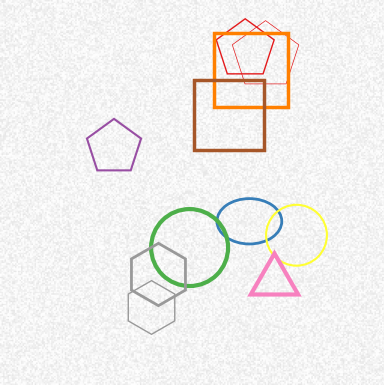[{"shape": "pentagon", "thickness": 1, "radius": 0.4, "center": [0.637, 0.872]}, {"shape": "pentagon", "thickness": 0.5, "radius": 0.45, "center": [0.69, 0.856]}, {"shape": "oval", "thickness": 2, "radius": 0.42, "center": [0.648, 0.425]}, {"shape": "circle", "thickness": 3, "radius": 0.5, "center": [0.492, 0.357]}, {"shape": "pentagon", "thickness": 1.5, "radius": 0.37, "center": [0.296, 0.617]}, {"shape": "square", "thickness": 2.5, "radius": 0.48, "center": [0.651, 0.818]}, {"shape": "circle", "thickness": 1.5, "radius": 0.4, "center": [0.77, 0.389]}, {"shape": "square", "thickness": 2.5, "radius": 0.46, "center": [0.595, 0.702]}, {"shape": "triangle", "thickness": 3, "radius": 0.36, "center": [0.713, 0.271]}, {"shape": "hexagon", "thickness": 1, "radius": 0.35, "center": [0.394, 0.201]}, {"shape": "hexagon", "thickness": 2, "radius": 0.4, "center": [0.412, 0.287]}]